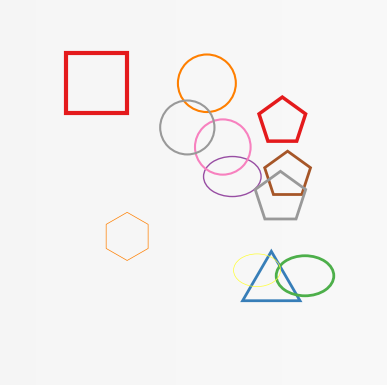[{"shape": "square", "thickness": 3, "radius": 0.39, "center": [0.248, 0.785]}, {"shape": "pentagon", "thickness": 2.5, "radius": 0.32, "center": [0.729, 0.685]}, {"shape": "triangle", "thickness": 2, "radius": 0.43, "center": [0.7, 0.262]}, {"shape": "oval", "thickness": 2, "radius": 0.37, "center": [0.787, 0.284]}, {"shape": "oval", "thickness": 1, "radius": 0.37, "center": [0.6, 0.541]}, {"shape": "circle", "thickness": 1.5, "radius": 0.37, "center": [0.534, 0.784]}, {"shape": "hexagon", "thickness": 0.5, "radius": 0.31, "center": [0.328, 0.386]}, {"shape": "oval", "thickness": 0.5, "radius": 0.3, "center": [0.663, 0.298]}, {"shape": "pentagon", "thickness": 2, "radius": 0.31, "center": [0.742, 0.545]}, {"shape": "circle", "thickness": 1.5, "radius": 0.36, "center": [0.575, 0.618]}, {"shape": "pentagon", "thickness": 2, "radius": 0.34, "center": [0.724, 0.487]}, {"shape": "circle", "thickness": 1.5, "radius": 0.35, "center": [0.483, 0.669]}]